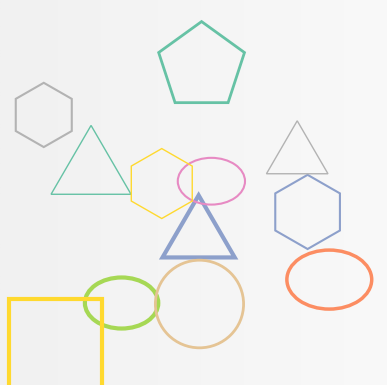[{"shape": "pentagon", "thickness": 2, "radius": 0.58, "center": [0.52, 0.828]}, {"shape": "triangle", "thickness": 1, "radius": 0.6, "center": [0.235, 0.555]}, {"shape": "oval", "thickness": 2.5, "radius": 0.55, "center": [0.85, 0.274]}, {"shape": "triangle", "thickness": 3, "radius": 0.54, "center": [0.513, 0.385]}, {"shape": "hexagon", "thickness": 1.5, "radius": 0.48, "center": [0.794, 0.45]}, {"shape": "oval", "thickness": 1.5, "radius": 0.43, "center": [0.545, 0.529]}, {"shape": "oval", "thickness": 3, "radius": 0.47, "center": [0.314, 0.213]}, {"shape": "hexagon", "thickness": 1, "radius": 0.45, "center": [0.417, 0.523]}, {"shape": "square", "thickness": 3, "radius": 0.6, "center": [0.143, 0.105]}, {"shape": "circle", "thickness": 2, "radius": 0.57, "center": [0.515, 0.21]}, {"shape": "hexagon", "thickness": 1.5, "radius": 0.42, "center": [0.113, 0.701]}, {"shape": "triangle", "thickness": 1, "radius": 0.46, "center": [0.767, 0.595]}]